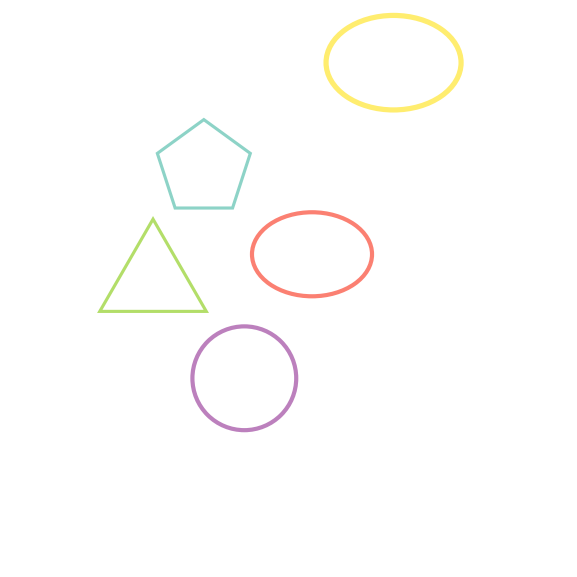[{"shape": "pentagon", "thickness": 1.5, "radius": 0.42, "center": [0.353, 0.707]}, {"shape": "oval", "thickness": 2, "radius": 0.52, "center": [0.54, 0.559]}, {"shape": "triangle", "thickness": 1.5, "radius": 0.53, "center": [0.265, 0.513]}, {"shape": "circle", "thickness": 2, "radius": 0.45, "center": [0.423, 0.344]}, {"shape": "oval", "thickness": 2.5, "radius": 0.58, "center": [0.682, 0.891]}]